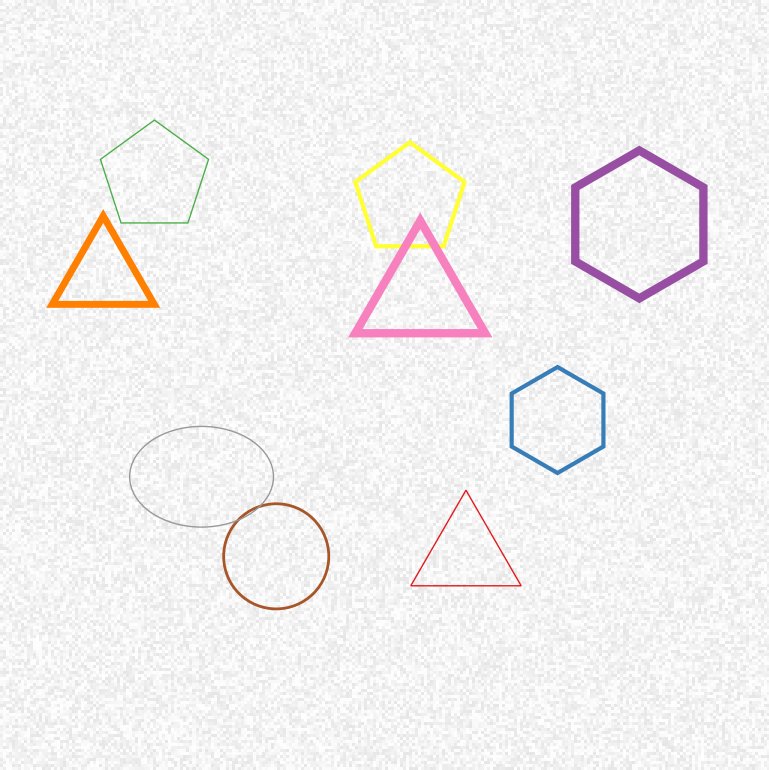[{"shape": "triangle", "thickness": 0.5, "radius": 0.41, "center": [0.605, 0.281]}, {"shape": "hexagon", "thickness": 1.5, "radius": 0.34, "center": [0.724, 0.455]}, {"shape": "pentagon", "thickness": 0.5, "radius": 0.37, "center": [0.201, 0.77]}, {"shape": "hexagon", "thickness": 3, "radius": 0.48, "center": [0.83, 0.709]}, {"shape": "triangle", "thickness": 2.5, "radius": 0.38, "center": [0.134, 0.643]}, {"shape": "pentagon", "thickness": 1.5, "radius": 0.37, "center": [0.532, 0.741]}, {"shape": "circle", "thickness": 1, "radius": 0.34, "center": [0.359, 0.277]}, {"shape": "triangle", "thickness": 3, "radius": 0.49, "center": [0.546, 0.616]}, {"shape": "oval", "thickness": 0.5, "radius": 0.47, "center": [0.262, 0.381]}]